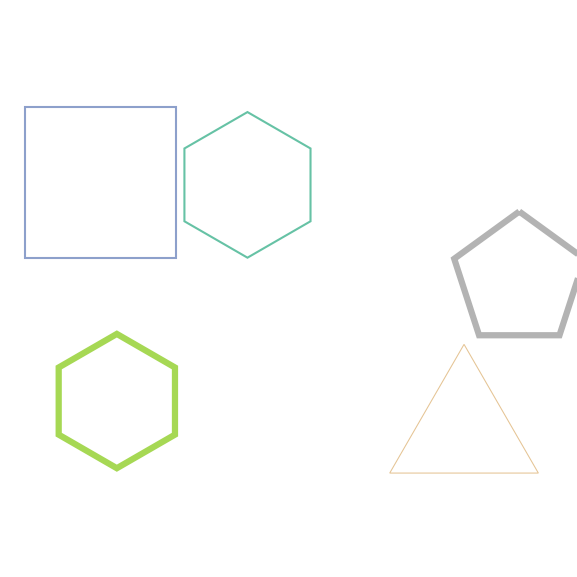[{"shape": "hexagon", "thickness": 1, "radius": 0.63, "center": [0.429, 0.679]}, {"shape": "square", "thickness": 1, "radius": 0.65, "center": [0.174, 0.683]}, {"shape": "hexagon", "thickness": 3, "radius": 0.58, "center": [0.202, 0.305]}, {"shape": "triangle", "thickness": 0.5, "radius": 0.74, "center": [0.804, 0.254]}, {"shape": "pentagon", "thickness": 3, "radius": 0.59, "center": [0.899, 0.514]}]